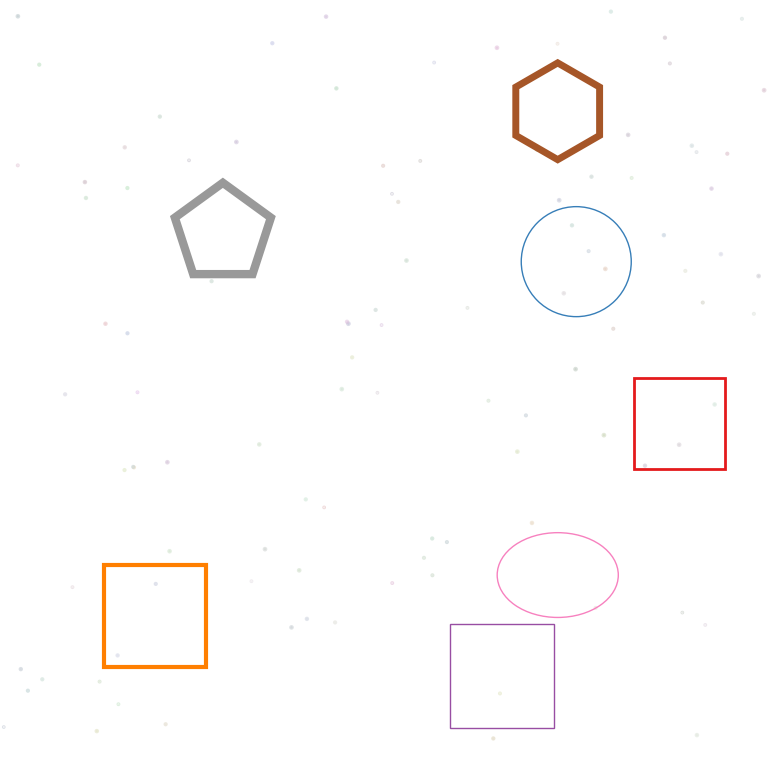[{"shape": "square", "thickness": 1, "radius": 0.29, "center": [0.882, 0.45]}, {"shape": "circle", "thickness": 0.5, "radius": 0.36, "center": [0.748, 0.66]}, {"shape": "square", "thickness": 0.5, "radius": 0.34, "center": [0.652, 0.122]}, {"shape": "square", "thickness": 1.5, "radius": 0.33, "center": [0.201, 0.2]}, {"shape": "hexagon", "thickness": 2.5, "radius": 0.31, "center": [0.724, 0.855]}, {"shape": "oval", "thickness": 0.5, "radius": 0.39, "center": [0.724, 0.253]}, {"shape": "pentagon", "thickness": 3, "radius": 0.33, "center": [0.289, 0.697]}]